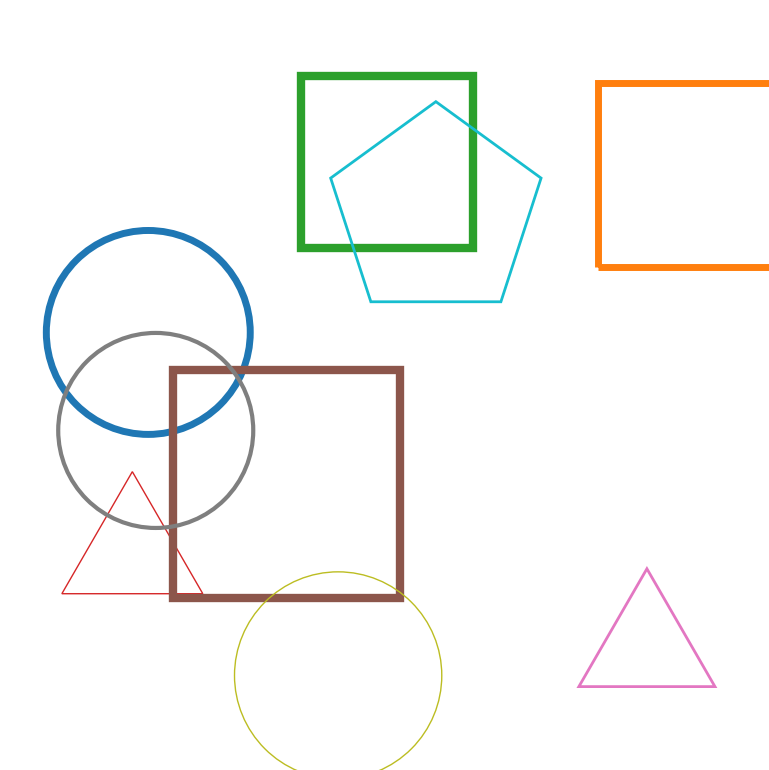[{"shape": "circle", "thickness": 2.5, "radius": 0.66, "center": [0.193, 0.568]}, {"shape": "square", "thickness": 2.5, "radius": 0.6, "center": [0.895, 0.773]}, {"shape": "square", "thickness": 3, "radius": 0.56, "center": [0.502, 0.789]}, {"shape": "triangle", "thickness": 0.5, "radius": 0.53, "center": [0.172, 0.282]}, {"shape": "square", "thickness": 3, "radius": 0.74, "center": [0.372, 0.372]}, {"shape": "triangle", "thickness": 1, "radius": 0.51, "center": [0.84, 0.159]}, {"shape": "circle", "thickness": 1.5, "radius": 0.63, "center": [0.202, 0.441]}, {"shape": "circle", "thickness": 0.5, "radius": 0.67, "center": [0.439, 0.123]}, {"shape": "pentagon", "thickness": 1, "radius": 0.72, "center": [0.566, 0.724]}]